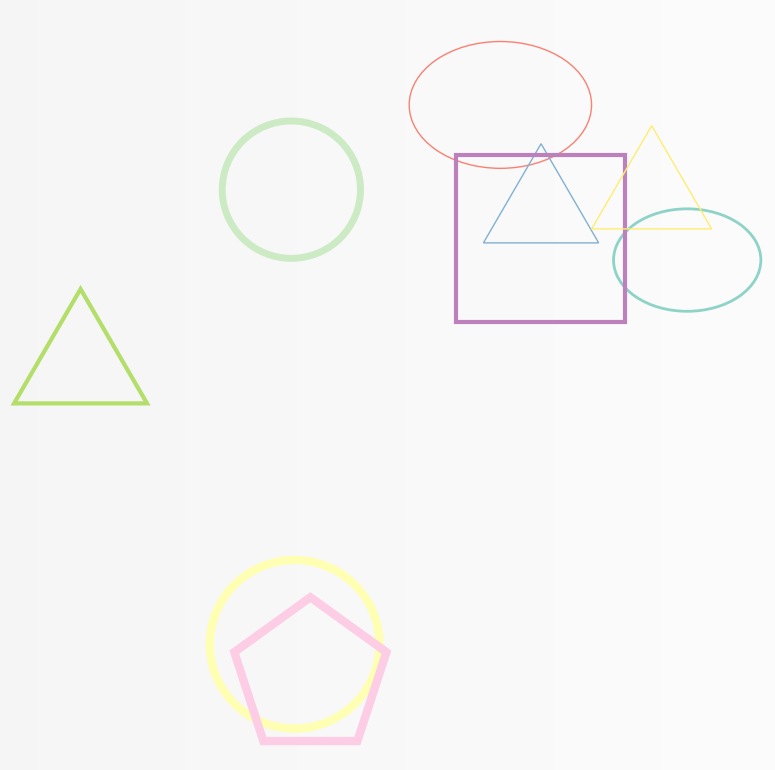[{"shape": "oval", "thickness": 1, "radius": 0.48, "center": [0.887, 0.662]}, {"shape": "circle", "thickness": 3, "radius": 0.55, "center": [0.38, 0.163]}, {"shape": "oval", "thickness": 0.5, "radius": 0.59, "center": [0.646, 0.864]}, {"shape": "triangle", "thickness": 0.5, "radius": 0.43, "center": [0.698, 0.728]}, {"shape": "triangle", "thickness": 1.5, "radius": 0.5, "center": [0.104, 0.526]}, {"shape": "pentagon", "thickness": 3, "radius": 0.52, "center": [0.4, 0.121]}, {"shape": "square", "thickness": 1.5, "radius": 0.54, "center": [0.697, 0.69]}, {"shape": "circle", "thickness": 2.5, "radius": 0.45, "center": [0.376, 0.754]}, {"shape": "triangle", "thickness": 0.5, "radius": 0.45, "center": [0.841, 0.747]}]